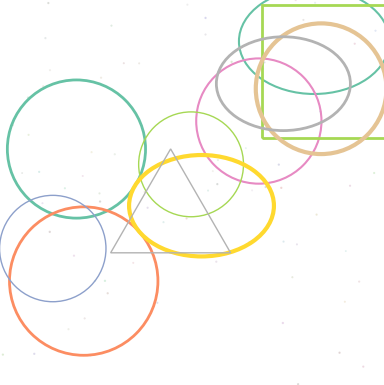[{"shape": "oval", "thickness": 1.5, "radius": 0.98, "center": [0.816, 0.893]}, {"shape": "circle", "thickness": 2, "radius": 0.9, "center": [0.199, 0.613]}, {"shape": "circle", "thickness": 2, "radius": 0.96, "center": [0.217, 0.27]}, {"shape": "circle", "thickness": 1, "radius": 0.69, "center": [0.137, 0.354]}, {"shape": "circle", "thickness": 1.5, "radius": 0.81, "center": [0.672, 0.686]}, {"shape": "circle", "thickness": 1, "radius": 0.68, "center": [0.496, 0.573]}, {"shape": "square", "thickness": 2, "radius": 0.86, "center": [0.853, 0.815]}, {"shape": "oval", "thickness": 3, "radius": 0.94, "center": [0.523, 0.466]}, {"shape": "circle", "thickness": 3, "radius": 0.85, "center": [0.834, 0.77]}, {"shape": "triangle", "thickness": 1, "radius": 0.9, "center": [0.443, 0.433]}, {"shape": "oval", "thickness": 2, "radius": 0.87, "center": [0.736, 0.783]}]